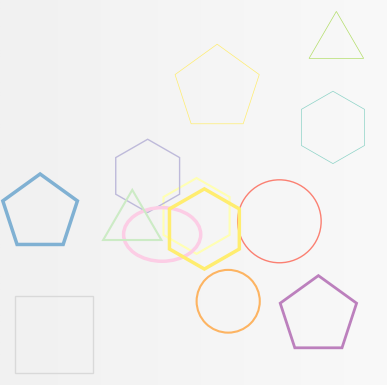[{"shape": "hexagon", "thickness": 0.5, "radius": 0.47, "center": [0.859, 0.669]}, {"shape": "hexagon", "thickness": 1.5, "radius": 0.49, "center": [0.507, 0.439]}, {"shape": "hexagon", "thickness": 1, "radius": 0.48, "center": [0.381, 0.543]}, {"shape": "circle", "thickness": 1, "radius": 0.54, "center": [0.721, 0.425]}, {"shape": "pentagon", "thickness": 2.5, "radius": 0.51, "center": [0.104, 0.447]}, {"shape": "circle", "thickness": 1.5, "radius": 0.41, "center": [0.589, 0.217]}, {"shape": "triangle", "thickness": 0.5, "radius": 0.41, "center": [0.868, 0.889]}, {"shape": "oval", "thickness": 2.5, "radius": 0.5, "center": [0.418, 0.391]}, {"shape": "square", "thickness": 1, "radius": 0.5, "center": [0.139, 0.131]}, {"shape": "pentagon", "thickness": 2, "radius": 0.52, "center": [0.822, 0.18]}, {"shape": "triangle", "thickness": 1.5, "radius": 0.43, "center": [0.341, 0.42]}, {"shape": "hexagon", "thickness": 2.5, "radius": 0.52, "center": [0.527, 0.405]}, {"shape": "pentagon", "thickness": 0.5, "radius": 0.57, "center": [0.56, 0.771]}]